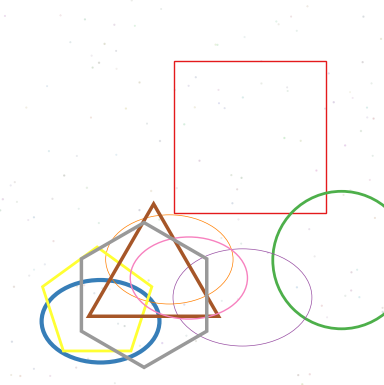[{"shape": "square", "thickness": 1, "radius": 0.99, "center": [0.649, 0.643]}, {"shape": "oval", "thickness": 3, "radius": 0.77, "center": [0.261, 0.166]}, {"shape": "circle", "thickness": 2, "radius": 0.89, "center": [0.887, 0.325]}, {"shape": "oval", "thickness": 0.5, "radius": 0.9, "center": [0.63, 0.227]}, {"shape": "oval", "thickness": 0.5, "radius": 0.83, "center": [0.44, 0.326]}, {"shape": "pentagon", "thickness": 2, "radius": 0.75, "center": [0.252, 0.209]}, {"shape": "triangle", "thickness": 2.5, "radius": 0.97, "center": [0.399, 0.276]}, {"shape": "oval", "thickness": 1, "radius": 0.76, "center": [0.491, 0.278]}, {"shape": "hexagon", "thickness": 2.5, "radius": 0.94, "center": [0.374, 0.234]}]